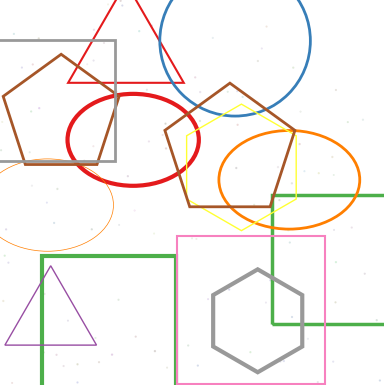[{"shape": "triangle", "thickness": 1.5, "radius": 0.87, "center": [0.327, 0.872]}, {"shape": "oval", "thickness": 3, "radius": 0.85, "center": [0.346, 0.637]}, {"shape": "circle", "thickness": 2, "radius": 0.98, "center": [0.611, 0.894]}, {"shape": "square", "thickness": 2.5, "radius": 0.84, "center": [0.875, 0.327]}, {"shape": "square", "thickness": 3, "radius": 0.87, "center": [0.284, 0.161]}, {"shape": "triangle", "thickness": 1, "radius": 0.69, "center": [0.132, 0.172]}, {"shape": "oval", "thickness": 0.5, "radius": 0.86, "center": [0.123, 0.467]}, {"shape": "oval", "thickness": 2, "radius": 0.91, "center": [0.752, 0.533]}, {"shape": "hexagon", "thickness": 1, "radius": 0.82, "center": [0.627, 0.565]}, {"shape": "pentagon", "thickness": 2, "radius": 0.89, "center": [0.597, 0.607]}, {"shape": "pentagon", "thickness": 2, "radius": 0.79, "center": [0.159, 0.701]}, {"shape": "square", "thickness": 1.5, "radius": 0.96, "center": [0.651, 0.195]}, {"shape": "hexagon", "thickness": 3, "radius": 0.67, "center": [0.669, 0.167]}, {"shape": "square", "thickness": 2, "radius": 0.78, "center": [0.143, 0.74]}]